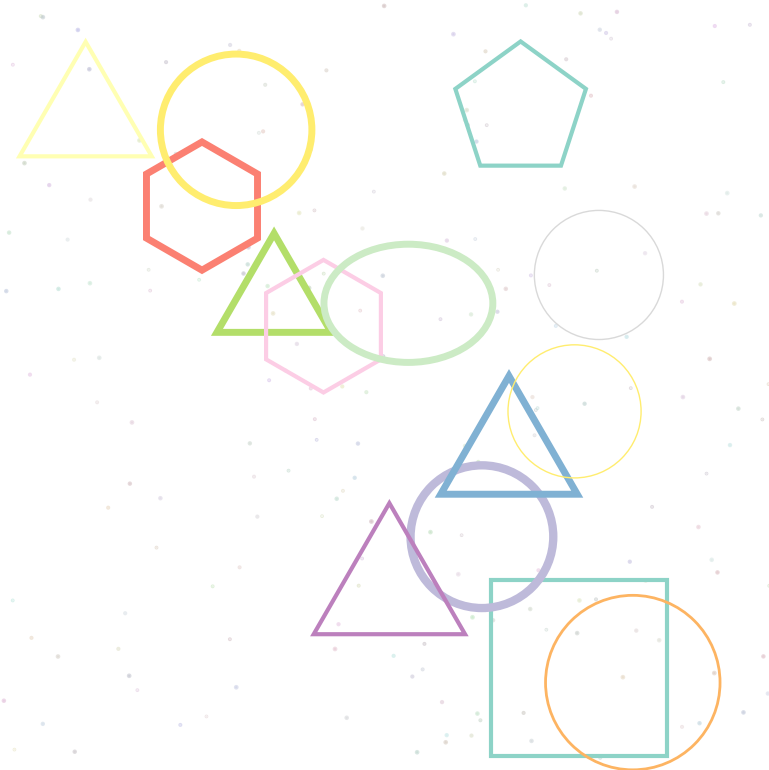[{"shape": "square", "thickness": 1.5, "radius": 0.57, "center": [0.752, 0.132]}, {"shape": "pentagon", "thickness": 1.5, "radius": 0.45, "center": [0.676, 0.857]}, {"shape": "triangle", "thickness": 1.5, "radius": 0.5, "center": [0.111, 0.847]}, {"shape": "circle", "thickness": 3, "radius": 0.46, "center": [0.626, 0.303]}, {"shape": "hexagon", "thickness": 2.5, "radius": 0.42, "center": [0.262, 0.732]}, {"shape": "triangle", "thickness": 2.5, "radius": 0.51, "center": [0.661, 0.409]}, {"shape": "circle", "thickness": 1, "radius": 0.57, "center": [0.822, 0.114]}, {"shape": "triangle", "thickness": 2.5, "radius": 0.43, "center": [0.356, 0.611]}, {"shape": "hexagon", "thickness": 1.5, "radius": 0.43, "center": [0.42, 0.576]}, {"shape": "circle", "thickness": 0.5, "radius": 0.42, "center": [0.778, 0.643]}, {"shape": "triangle", "thickness": 1.5, "radius": 0.57, "center": [0.506, 0.233]}, {"shape": "oval", "thickness": 2.5, "radius": 0.55, "center": [0.53, 0.606]}, {"shape": "circle", "thickness": 0.5, "radius": 0.43, "center": [0.746, 0.466]}, {"shape": "circle", "thickness": 2.5, "radius": 0.49, "center": [0.307, 0.831]}]